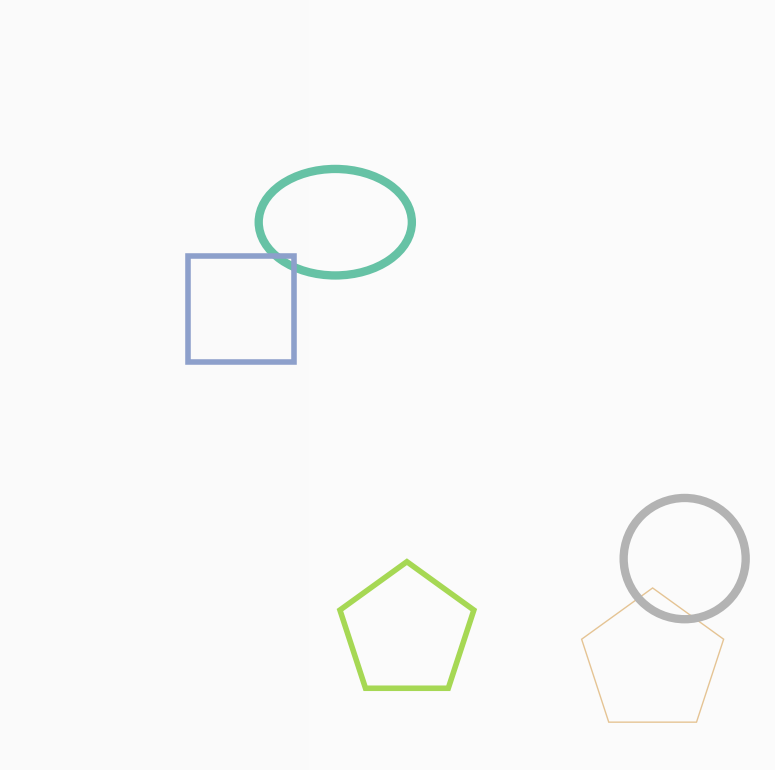[{"shape": "oval", "thickness": 3, "radius": 0.49, "center": [0.433, 0.711]}, {"shape": "square", "thickness": 2, "radius": 0.34, "center": [0.311, 0.598]}, {"shape": "pentagon", "thickness": 2, "radius": 0.45, "center": [0.525, 0.18]}, {"shape": "pentagon", "thickness": 0.5, "radius": 0.48, "center": [0.842, 0.14]}, {"shape": "circle", "thickness": 3, "radius": 0.39, "center": [0.883, 0.275]}]